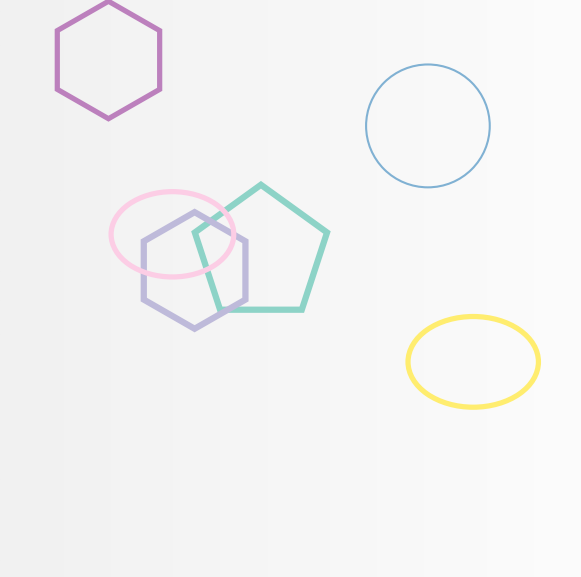[{"shape": "pentagon", "thickness": 3, "radius": 0.6, "center": [0.449, 0.56]}, {"shape": "hexagon", "thickness": 3, "radius": 0.5, "center": [0.335, 0.531]}, {"shape": "circle", "thickness": 1, "radius": 0.53, "center": [0.736, 0.781]}, {"shape": "oval", "thickness": 2.5, "radius": 0.53, "center": [0.297, 0.593]}, {"shape": "hexagon", "thickness": 2.5, "radius": 0.51, "center": [0.187, 0.895]}, {"shape": "oval", "thickness": 2.5, "radius": 0.56, "center": [0.814, 0.373]}]